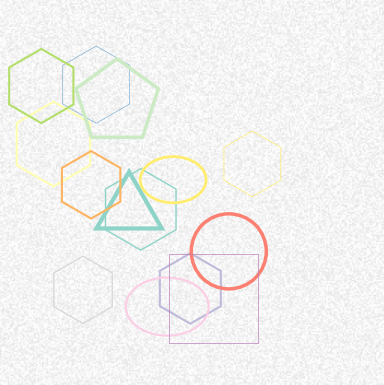[{"shape": "hexagon", "thickness": 1, "radius": 0.53, "center": [0.366, 0.456]}, {"shape": "triangle", "thickness": 3, "radius": 0.49, "center": [0.335, 0.456]}, {"shape": "hexagon", "thickness": 1.5, "radius": 0.55, "center": [0.139, 0.626]}, {"shape": "hexagon", "thickness": 1.5, "radius": 0.46, "center": [0.494, 0.251]}, {"shape": "circle", "thickness": 2.5, "radius": 0.49, "center": [0.594, 0.347]}, {"shape": "hexagon", "thickness": 0.5, "radius": 0.5, "center": [0.25, 0.78]}, {"shape": "hexagon", "thickness": 1.5, "radius": 0.44, "center": [0.237, 0.52]}, {"shape": "hexagon", "thickness": 1.5, "radius": 0.48, "center": [0.107, 0.777]}, {"shape": "oval", "thickness": 1.5, "radius": 0.54, "center": [0.434, 0.204]}, {"shape": "hexagon", "thickness": 1, "radius": 0.44, "center": [0.216, 0.247]}, {"shape": "square", "thickness": 0.5, "radius": 0.58, "center": [0.555, 0.224]}, {"shape": "pentagon", "thickness": 2.5, "radius": 0.56, "center": [0.304, 0.735]}, {"shape": "hexagon", "thickness": 0.5, "radius": 0.43, "center": [0.655, 0.574]}, {"shape": "oval", "thickness": 2, "radius": 0.43, "center": [0.45, 0.533]}]